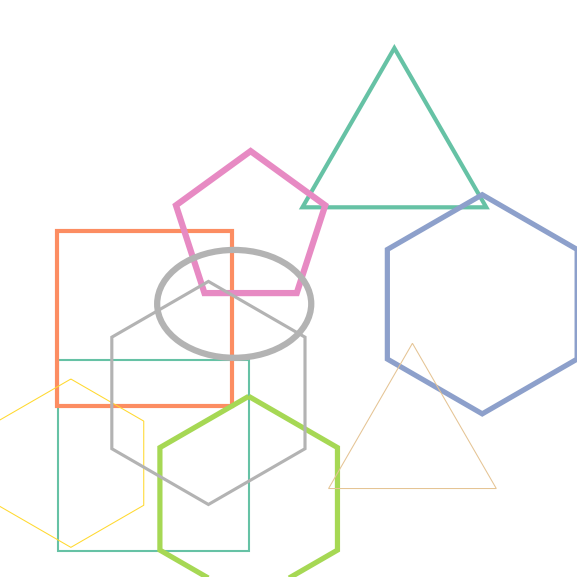[{"shape": "square", "thickness": 1, "radius": 0.83, "center": [0.266, 0.21]}, {"shape": "triangle", "thickness": 2, "radius": 0.92, "center": [0.683, 0.732]}, {"shape": "square", "thickness": 2, "radius": 0.76, "center": [0.25, 0.448]}, {"shape": "hexagon", "thickness": 2.5, "radius": 0.95, "center": [0.835, 0.472]}, {"shape": "pentagon", "thickness": 3, "radius": 0.68, "center": [0.434, 0.602]}, {"shape": "hexagon", "thickness": 2.5, "radius": 0.89, "center": [0.431, 0.135]}, {"shape": "hexagon", "thickness": 0.5, "radius": 0.73, "center": [0.123, 0.197]}, {"shape": "triangle", "thickness": 0.5, "radius": 0.84, "center": [0.714, 0.237]}, {"shape": "hexagon", "thickness": 1.5, "radius": 0.97, "center": [0.361, 0.319]}, {"shape": "oval", "thickness": 3, "radius": 0.67, "center": [0.406, 0.473]}]